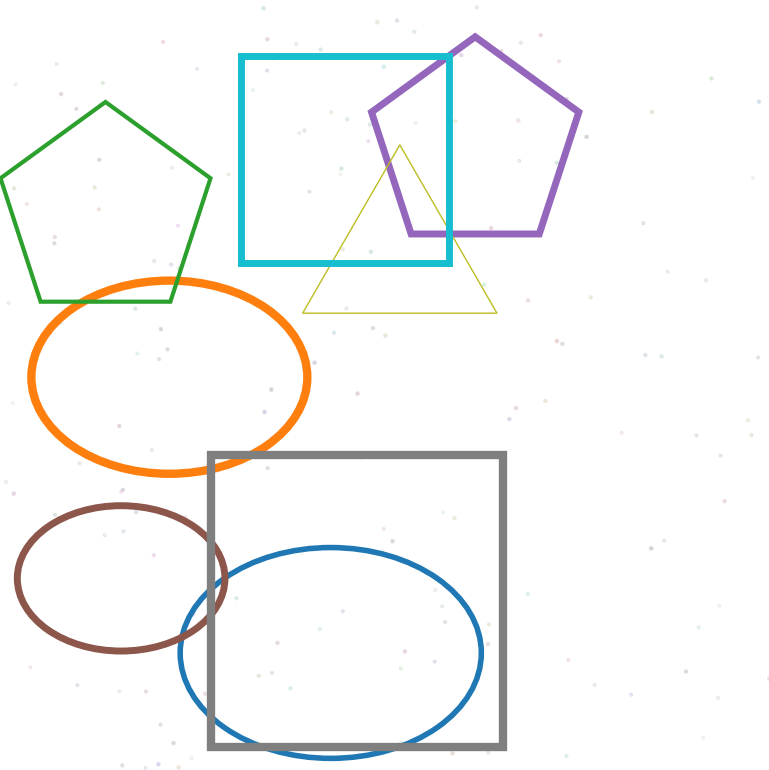[{"shape": "oval", "thickness": 2, "radius": 0.98, "center": [0.43, 0.152]}, {"shape": "oval", "thickness": 3, "radius": 0.9, "center": [0.22, 0.51]}, {"shape": "pentagon", "thickness": 1.5, "radius": 0.72, "center": [0.137, 0.724]}, {"shape": "pentagon", "thickness": 2.5, "radius": 0.71, "center": [0.617, 0.811]}, {"shape": "oval", "thickness": 2.5, "radius": 0.67, "center": [0.157, 0.249]}, {"shape": "square", "thickness": 3, "radius": 0.95, "center": [0.464, 0.22]}, {"shape": "triangle", "thickness": 0.5, "radius": 0.73, "center": [0.519, 0.666]}, {"shape": "square", "thickness": 2.5, "radius": 0.67, "center": [0.448, 0.793]}]